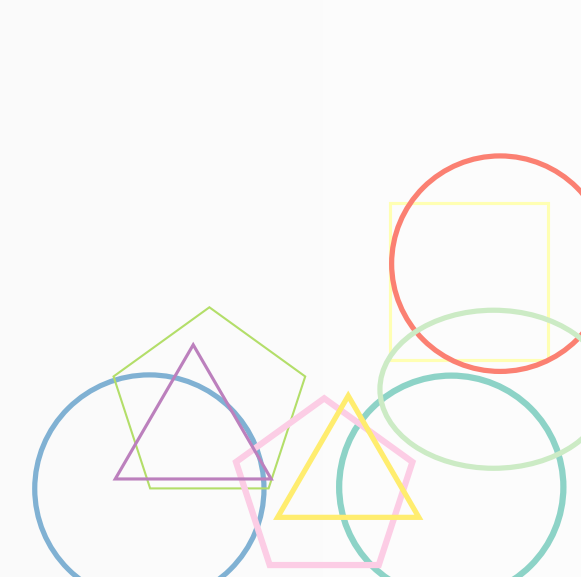[{"shape": "circle", "thickness": 3, "radius": 0.96, "center": [0.776, 0.156]}, {"shape": "square", "thickness": 1.5, "radius": 0.68, "center": [0.807, 0.512]}, {"shape": "circle", "thickness": 2.5, "radius": 0.93, "center": [0.86, 0.543]}, {"shape": "circle", "thickness": 2.5, "radius": 0.99, "center": [0.257, 0.153]}, {"shape": "pentagon", "thickness": 1, "radius": 0.87, "center": [0.36, 0.294]}, {"shape": "pentagon", "thickness": 3, "radius": 0.8, "center": [0.558, 0.15]}, {"shape": "triangle", "thickness": 1.5, "radius": 0.77, "center": [0.332, 0.247]}, {"shape": "oval", "thickness": 2.5, "radius": 0.98, "center": [0.849, 0.325]}, {"shape": "triangle", "thickness": 2.5, "radius": 0.7, "center": [0.599, 0.173]}]